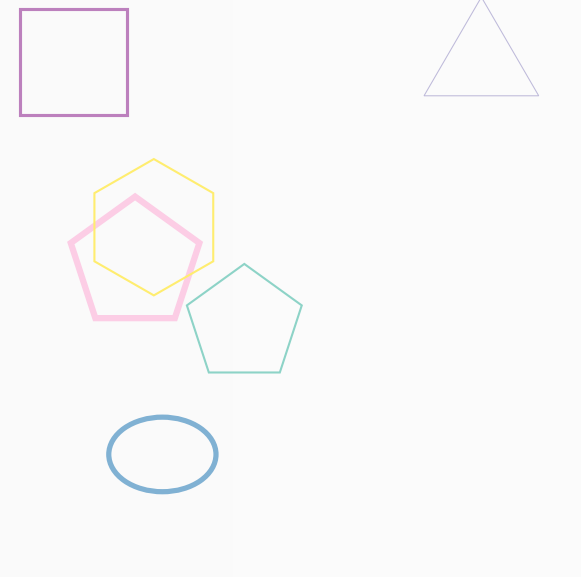[{"shape": "pentagon", "thickness": 1, "radius": 0.52, "center": [0.42, 0.438]}, {"shape": "triangle", "thickness": 0.5, "radius": 0.57, "center": [0.828, 0.89]}, {"shape": "oval", "thickness": 2.5, "radius": 0.46, "center": [0.279, 0.212]}, {"shape": "pentagon", "thickness": 3, "radius": 0.58, "center": [0.232, 0.542]}, {"shape": "square", "thickness": 1.5, "radius": 0.46, "center": [0.127, 0.891]}, {"shape": "hexagon", "thickness": 1, "radius": 0.59, "center": [0.265, 0.606]}]